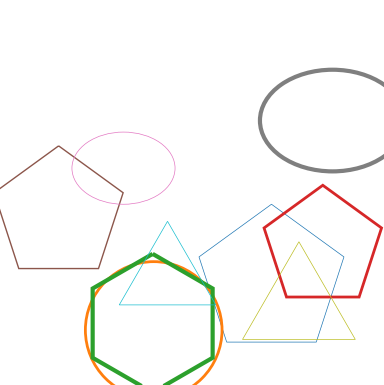[{"shape": "pentagon", "thickness": 0.5, "radius": 0.99, "center": [0.705, 0.272]}, {"shape": "circle", "thickness": 2, "radius": 0.89, "center": [0.399, 0.143]}, {"shape": "hexagon", "thickness": 3, "radius": 0.9, "center": [0.396, 0.161]}, {"shape": "pentagon", "thickness": 2, "radius": 0.8, "center": [0.838, 0.358]}, {"shape": "pentagon", "thickness": 1, "radius": 0.88, "center": [0.152, 0.445]}, {"shape": "oval", "thickness": 0.5, "radius": 0.67, "center": [0.321, 0.563]}, {"shape": "oval", "thickness": 3, "radius": 0.94, "center": [0.864, 0.687]}, {"shape": "triangle", "thickness": 0.5, "radius": 0.85, "center": [0.776, 0.203]}, {"shape": "triangle", "thickness": 0.5, "radius": 0.72, "center": [0.435, 0.28]}]